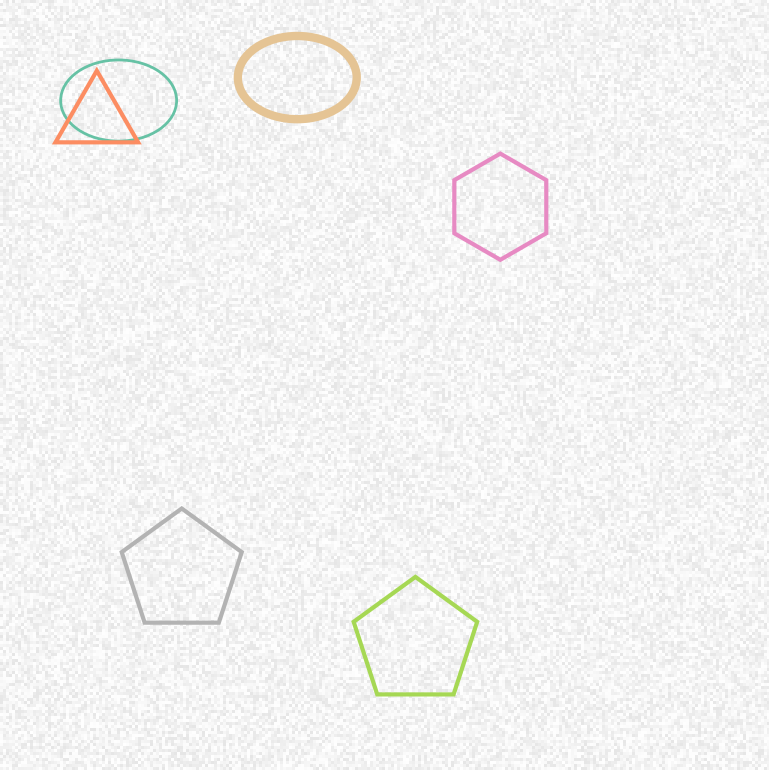[{"shape": "oval", "thickness": 1, "radius": 0.38, "center": [0.154, 0.869]}, {"shape": "triangle", "thickness": 1.5, "radius": 0.31, "center": [0.126, 0.846]}, {"shape": "hexagon", "thickness": 1.5, "radius": 0.34, "center": [0.65, 0.732]}, {"shape": "pentagon", "thickness": 1.5, "radius": 0.42, "center": [0.54, 0.166]}, {"shape": "oval", "thickness": 3, "radius": 0.39, "center": [0.386, 0.899]}, {"shape": "pentagon", "thickness": 1.5, "radius": 0.41, "center": [0.236, 0.258]}]